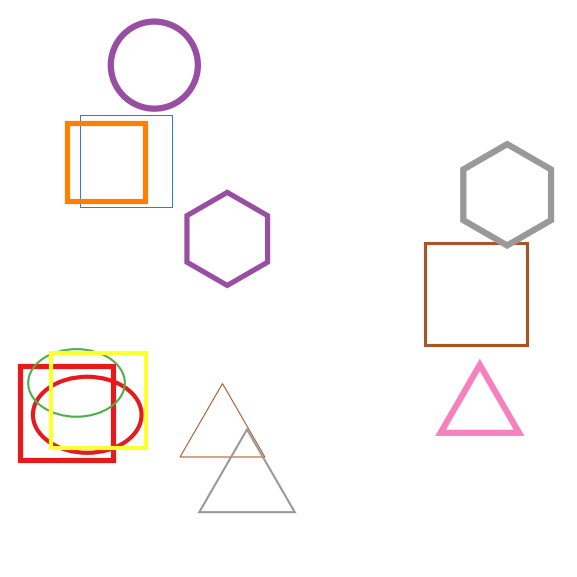[{"shape": "square", "thickness": 2.5, "radius": 0.41, "center": [0.115, 0.284]}, {"shape": "oval", "thickness": 2, "radius": 0.47, "center": [0.151, 0.281]}, {"shape": "square", "thickness": 0.5, "radius": 0.4, "center": [0.219, 0.72]}, {"shape": "oval", "thickness": 1, "radius": 0.42, "center": [0.132, 0.336]}, {"shape": "circle", "thickness": 3, "radius": 0.38, "center": [0.267, 0.886]}, {"shape": "hexagon", "thickness": 2.5, "radius": 0.4, "center": [0.394, 0.585]}, {"shape": "square", "thickness": 2.5, "radius": 0.34, "center": [0.183, 0.718]}, {"shape": "square", "thickness": 2, "radius": 0.41, "center": [0.171, 0.306]}, {"shape": "square", "thickness": 1.5, "radius": 0.44, "center": [0.824, 0.49]}, {"shape": "triangle", "thickness": 0.5, "radius": 0.42, "center": [0.385, 0.25]}, {"shape": "triangle", "thickness": 3, "radius": 0.39, "center": [0.831, 0.289]}, {"shape": "triangle", "thickness": 1, "radius": 0.48, "center": [0.428, 0.16]}, {"shape": "hexagon", "thickness": 3, "radius": 0.44, "center": [0.878, 0.662]}]